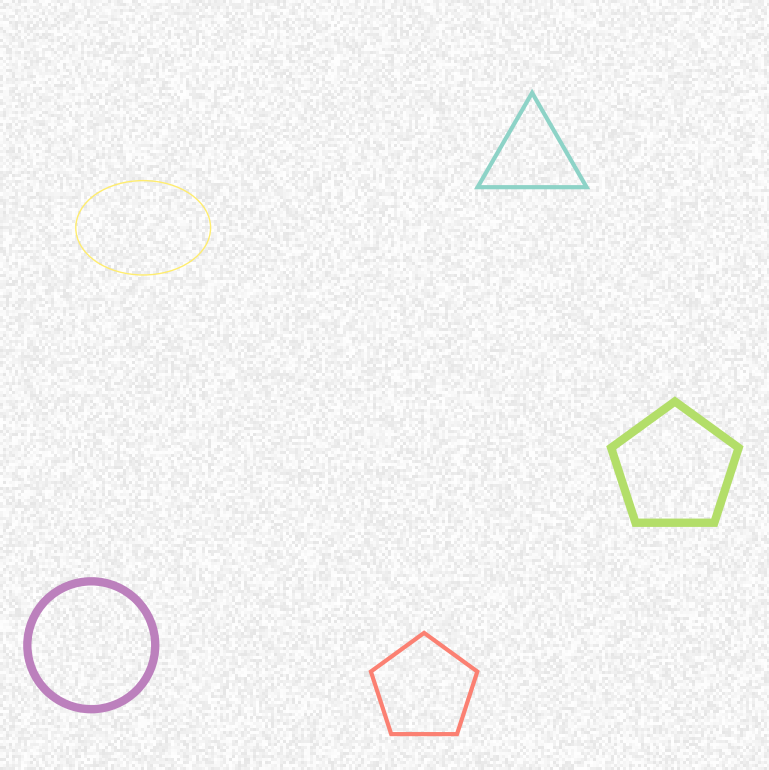[{"shape": "triangle", "thickness": 1.5, "radius": 0.41, "center": [0.691, 0.798]}, {"shape": "pentagon", "thickness": 1.5, "radius": 0.36, "center": [0.551, 0.105]}, {"shape": "pentagon", "thickness": 3, "radius": 0.44, "center": [0.877, 0.392]}, {"shape": "circle", "thickness": 3, "radius": 0.42, "center": [0.119, 0.162]}, {"shape": "oval", "thickness": 0.5, "radius": 0.44, "center": [0.186, 0.704]}]